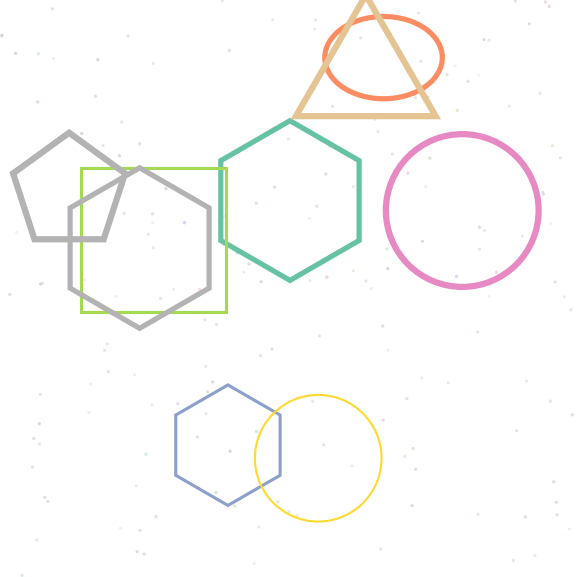[{"shape": "hexagon", "thickness": 2.5, "radius": 0.69, "center": [0.502, 0.652]}, {"shape": "oval", "thickness": 2.5, "radius": 0.51, "center": [0.664, 0.899]}, {"shape": "hexagon", "thickness": 1.5, "radius": 0.52, "center": [0.395, 0.228]}, {"shape": "circle", "thickness": 3, "radius": 0.66, "center": [0.8, 0.635]}, {"shape": "square", "thickness": 1.5, "radius": 0.63, "center": [0.266, 0.584]}, {"shape": "circle", "thickness": 1, "radius": 0.55, "center": [0.551, 0.206]}, {"shape": "triangle", "thickness": 3, "radius": 0.7, "center": [0.633, 0.868]}, {"shape": "pentagon", "thickness": 3, "radius": 0.51, "center": [0.12, 0.667]}, {"shape": "hexagon", "thickness": 2.5, "radius": 0.69, "center": [0.242, 0.57]}]